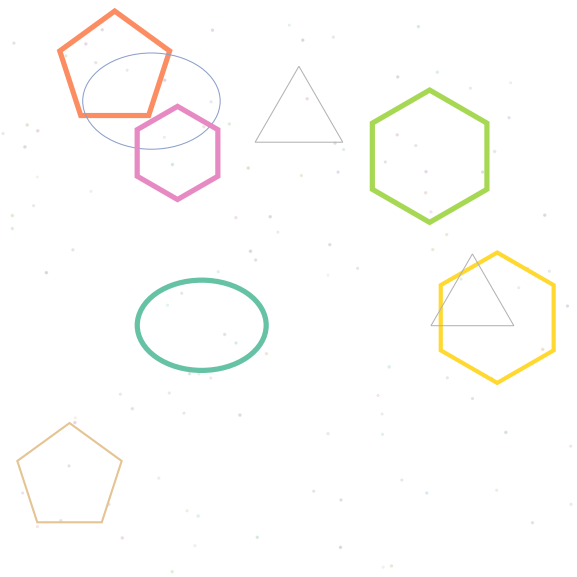[{"shape": "oval", "thickness": 2.5, "radius": 0.56, "center": [0.349, 0.436]}, {"shape": "pentagon", "thickness": 2.5, "radius": 0.5, "center": [0.199, 0.88]}, {"shape": "oval", "thickness": 0.5, "radius": 0.6, "center": [0.262, 0.824]}, {"shape": "hexagon", "thickness": 2.5, "radius": 0.4, "center": [0.307, 0.734]}, {"shape": "hexagon", "thickness": 2.5, "radius": 0.57, "center": [0.744, 0.729]}, {"shape": "hexagon", "thickness": 2, "radius": 0.56, "center": [0.861, 0.449]}, {"shape": "pentagon", "thickness": 1, "radius": 0.47, "center": [0.12, 0.172]}, {"shape": "triangle", "thickness": 0.5, "radius": 0.44, "center": [0.518, 0.797]}, {"shape": "triangle", "thickness": 0.5, "radius": 0.41, "center": [0.818, 0.477]}]